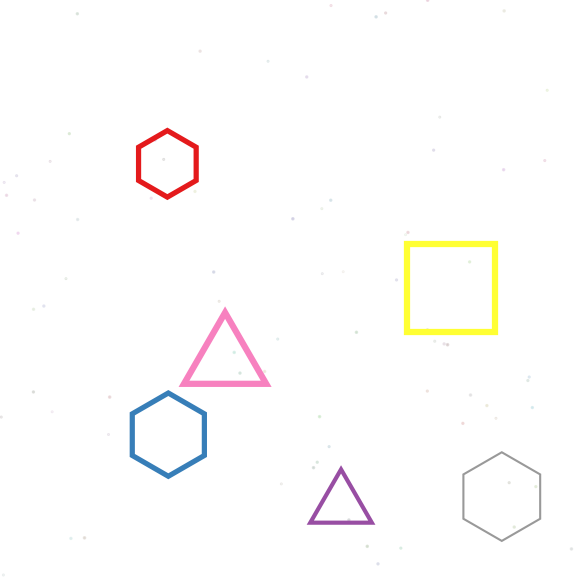[{"shape": "hexagon", "thickness": 2.5, "radius": 0.29, "center": [0.29, 0.715]}, {"shape": "hexagon", "thickness": 2.5, "radius": 0.36, "center": [0.291, 0.247]}, {"shape": "triangle", "thickness": 2, "radius": 0.31, "center": [0.591, 0.125]}, {"shape": "square", "thickness": 3, "radius": 0.38, "center": [0.781, 0.501]}, {"shape": "triangle", "thickness": 3, "radius": 0.41, "center": [0.39, 0.376]}, {"shape": "hexagon", "thickness": 1, "radius": 0.38, "center": [0.869, 0.139]}]